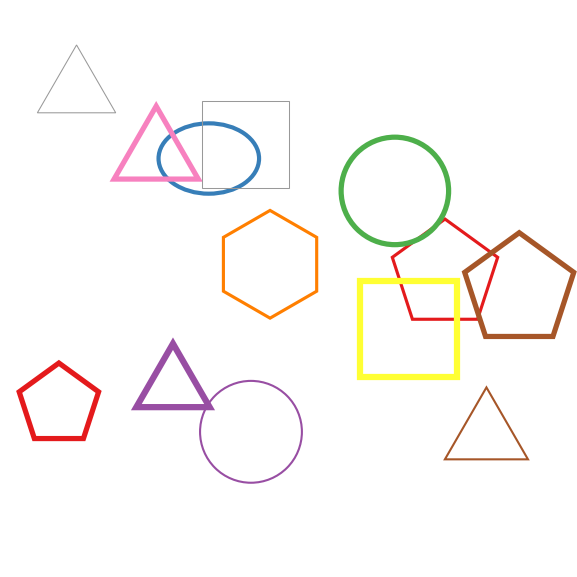[{"shape": "pentagon", "thickness": 1.5, "radius": 0.48, "center": [0.771, 0.524]}, {"shape": "pentagon", "thickness": 2.5, "radius": 0.36, "center": [0.102, 0.298]}, {"shape": "oval", "thickness": 2, "radius": 0.44, "center": [0.362, 0.725]}, {"shape": "circle", "thickness": 2.5, "radius": 0.47, "center": [0.684, 0.669]}, {"shape": "circle", "thickness": 1, "radius": 0.44, "center": [0.435, 0.251]}, {"shape": "triangle", "thickness": 3, "radius": 0.37, "center": [0.3, 0.331]}, {"shape": "hexagon", "thickness": 1.5, "radius": 0.47, "center": [0.468, 0.541]}, {"shape": "square", "thickness": 3, "radius": 0.42, "center": [0.707, 0.43]}, {"shape": "pentagon", "thickness": 2.5, "radius": 0.5, "center": [0.899, 0.497]}, {"shape": "triangle", "thickness": 1, "radius": 0.42, "center": [0.842, 0.245]}, {"shape": "triangle", "thickness": 2.5, "radius": 0.42, "center": [0.27, 0.731]}, {"shape": "square", "thickness": 0.5, "radius": 0.37, "center": [0.425, 0.749]}, {"shape": "triangle", "thickness": 0.5, "radius": 0.39, "center": [0.133, 0.843]}]